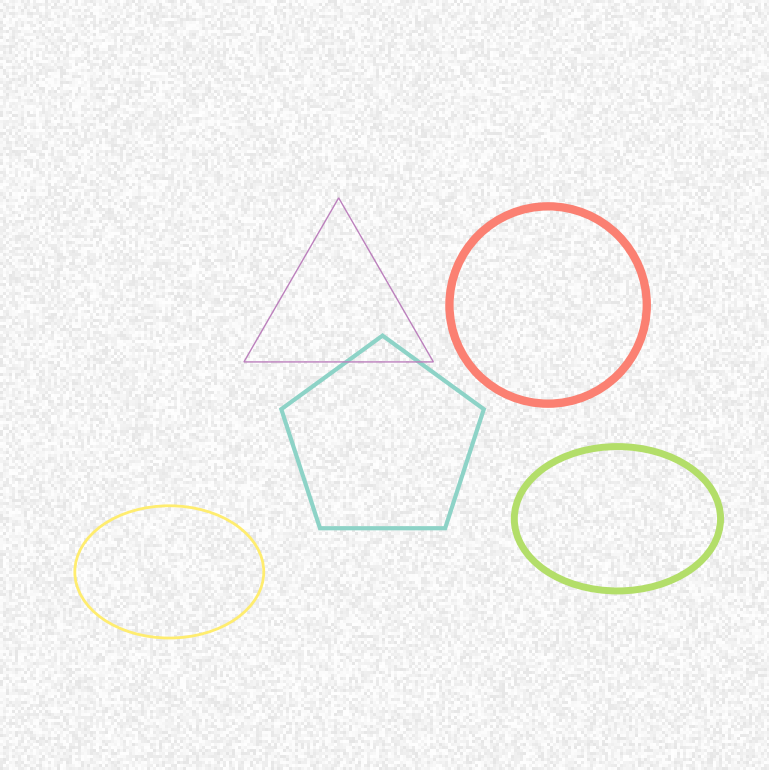[{"shape": "pentagon", "thickness": 1.5, "radius": 0.69, "center": [0.497, 0.426]}, {"shape": "circle", "thickness": 3, "radius": 0.64, "center": [0.712, 0.604]}, {"shape": "oval", "thickness": 2.5, "radius": 0.67, "center": [0.802, 0.326]}, {"shape": "triangle", "thickness": 0.5, "radius": 0.71, "center": [0.44, 0.601]}, {"shape": "oval", "thickness": 1, "radius": 0.61, "center": [0.22, 0.257]}]